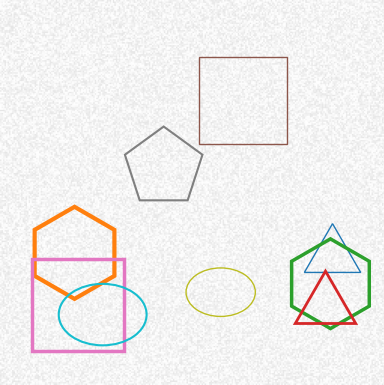[{"shape": "triangle", "thickness": 1, "radius": 0.42, "center": [0.864, 0.335]}, {"shape": "hexagon", "thickness": 3, "radius": 0.6, "center": [0.194, 0.343]}, {"shape": "hexagon", "thickness": 2.5, "radius": 0.58, "center": [0.858, 0.263]}, {"shape": "triangle", "thickness": 2, "radius": 0.45, "center": [0.845, 0.205]}, {"shape": "square", "thickness": 1, "radius": 0.57, "center": [0.632, 0.739]}, {"shape": "square", "thickness": 2.5, "radius": 0.59, "center": [0.203, 0.208]}, {"shape": "pentagon", "thickness": 1.5, "radius": 0.53, "center": [0.425, 0.565]}, {"shape": "oval", "thickness": 1, "radius": 0.45, "center": [0.573, 0.241]}, {"shape": "oval", "thickness": 1.5, "radius": 0.57, "center": [0.267, 0.183]}]